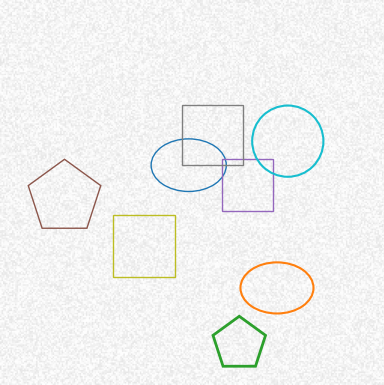[{"shape": "oval", "thickness": 1, "radius": 0.49, "center": [0.49, 0.571]}, {"shape": "oval", "thickness": 1.5, "radius": 0.47, "center": [0.719, 0.252]}, {"shape": "pentagon", "thickness": 2, "radius": 0.36, "center": [0.621, 0.107]}, {"shape": "square", "thickness": 1, "radius": 0.34, "center": [0.643, 0.52]}, {"shape": "pentagon", "thickness": 1, "radius": 0.5, "center": [0.168, 0.487]}, {"shape": "square", "thickness": 1, "radius": 0.39, "center": [0.553, 0.649]}, {"shape": "square", "thickness": 1, "radius": 0.4, "center": [0.374, 0.361]}, {"shape": "circle", "thickness": 1.5, "radius": 0.46, "center": [0.748, 0.633]}]